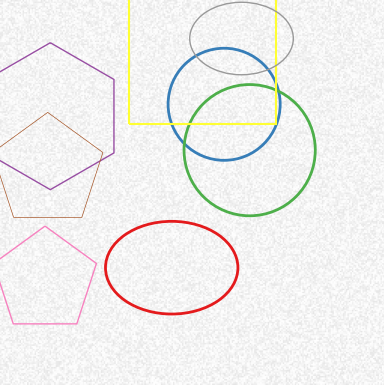[{"shape": "oval", "thickness": 2, "radius": 0.86, "center": [0.446, 0.305]}, {"shape": "circle", "thickness": 2, "radius": 0.73, "center": [0.582, 0.729]}, {"shape": "circle", "thickness": 2, "radius": 0.85, "center": [0.648, 0.61]}, {"shape": "hexagon", "thickness": 1, "radius": 0.95, "center": [0.131, 0.698]}, {"shape": "square", "thickness": 1.5, "radius": 0.96, "center": [0.527, 0.87]}, {"shape": "pentagon", "thickness": 0.5, "radius": 0.75, "center": [0.124, 0.557]}, {"shape": "pentagon", "thickness": 1, "radius": 0.7, "center": [0.117, 0.272]}, {"shape": "oval", "thickness": 1, "radius": 0.67, "center": [0.627, 0.9]}]